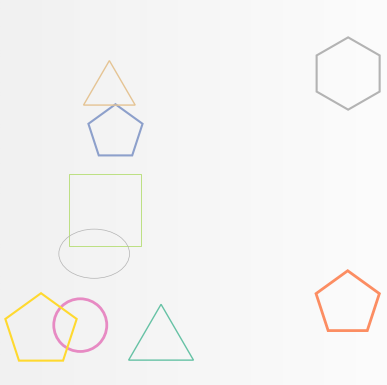[{"shape": "triangle", "thickness": 1, "radius": 0.48, "center": [0.416, 0.113]}, {"shape": "pentagon", "thickness": 2, "radius": 0.43, "center": [0.897, 0.211]}, {"shape": "pentagon", "thickness": 1.5, "radius": 0.37, "center": [0.298, 0.656]}, {"shape": "circle", "thickness": 2, "radius": 0.34, "center": [0.207, 0.155]}, {"shape": "square", "thickness": 0.5, "radius": 0.46, "center": [0.27, 0.454]}, {"shape": "pentagon", "thickness": 1.5, "radius": 0.48, "center": [0.106, 0.142]}, {"shape": "triangle", "thickness": 1, "radius": 0.38, "center": [0.282, 0.766]}, {"shape": "oval", "thickness": 0.5, "radius": 0.46, "center": [0.243, 0.341]}, {"shape": "hexagon", "thickness": 1.5, "radius": 0.47, "center": [0.898, 0.809]}]